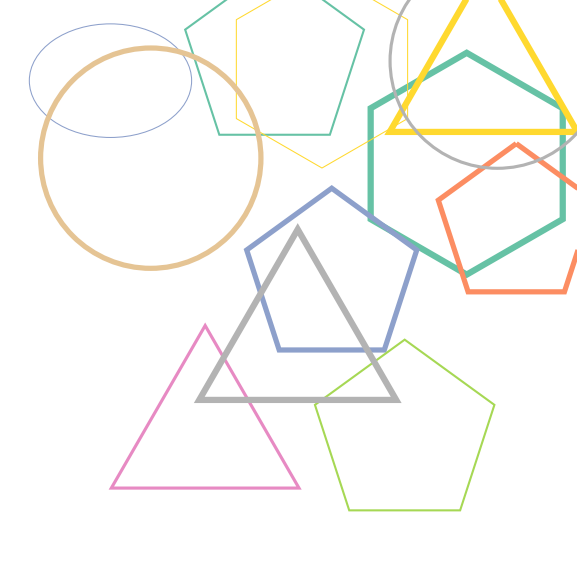[{"shape": "hexagon", "thickness": 3, "radius": 0.96, "center": [0.808, 0.716]}, {"shape": "pentagon", "thickness": 1, "radius": 0.81, "center": [0.475, 0.898]}, {"shape": "pentagon", "thickness": 2.5, "radius": 0.71, "center": [0.894, 0.609]}, {"shape": "pentagon", "thickness": 2.5, "radius": 0.77, "center": [0.574, 0.518]}, {"shape": "oval", "thickness": 0.5, "radius": 0.7, "center": [0.191, 0.859]}, {"shape": "triangle", "thickness": 1.5, "radius": 0.94, "center": [0.355, 0.248]}, {"shape": "pentagon", "thickness": 1, "radius": 0.82, "center": [0.701, 0.248]}, {"shape": "triangle", "thickness": 3, "radius": 0.94, "center": [0.837, 0.864]}, {"shape": "hexagon", "thickness": 0.5, "radius": 0.86, "center": [0.558, 0.879]}, {"shape": "circle", "thickness": 2.5, "radius": 0.95, "center": [0.261, 0.725]}, {"shape": "circle", "thickness": 1.5, "radius": 0.93, "center": [0.861, 0.894]}, {"shape": "triangle", "thickness": 3, "radius": 0.98, "center": [0.516, 0.405]}]